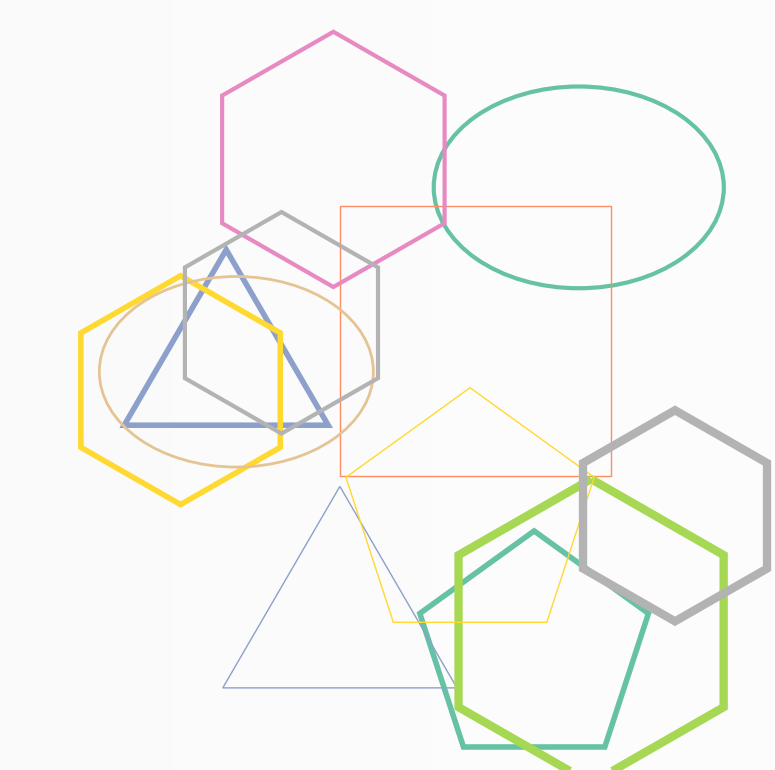[{"shape": "oval", "thickness": 1.5, "radius": 0.94, "center": [0.747, 0.757]}, {"shape": "pentagon", "thickness": 2, "radius": 0.78, "center": [0.689, 0.155]}, {"shape": "square", "thickness": 0.5, "radius": 0.87, "center": [0.613, 0.557]}, {"shape": "triangle", "thickness": 0.5, "radius": 0.87, "center": [0.439, 0.194]}, {"shape": "triangle", "thickness": 2, "radius": 0.76, "center": [0.292, 0.524]}, {"shape": "hexagon", "thickness": 1.5, "radius": 0.83, "center": [0.43, 0.793]}, {"shape": "hexagon", "thickness": 3, "radius": 0.99, "center": [0.763, 0.18]}, {"shape": "hexagon", "thickness": 2, "radius": 0.74, "center": [0.233, 0.493]}, {"shape": "pentagon", "thickness": 0.5, "radius": 0.84, "center": [0.607, 0.328]}, {"shape": "oval", "thickness": 1, "radius": 0.88, "center": [0.305, 0.517]}, {"shape": "hexagon", "thickness": 3, "radius": 0.69, "center": [0.871, 0.33]}, {"shape": "hexagon", "thickness": 1.5, "radius": 0.72, "center": [0.363, 0.581]}]